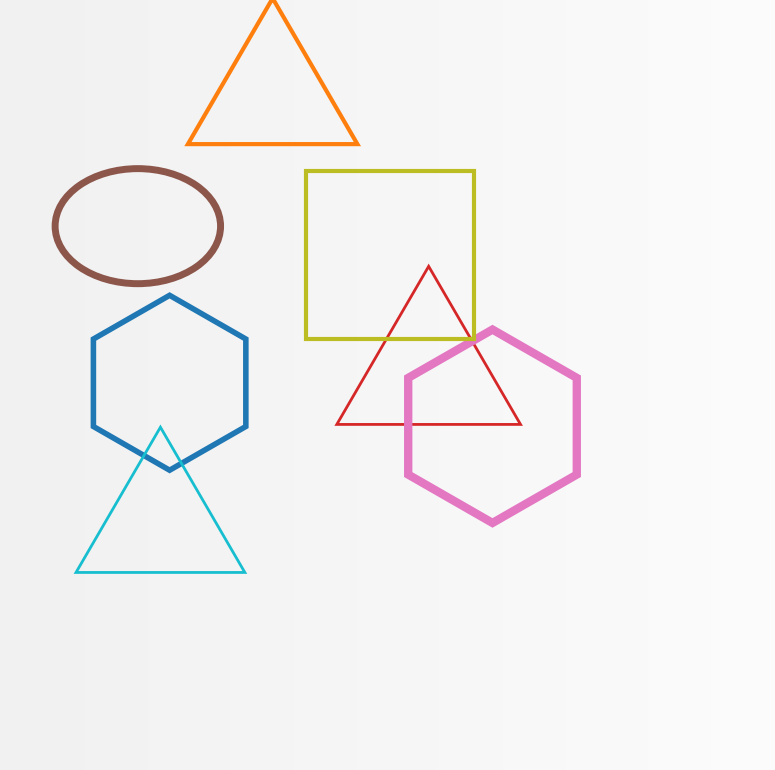[{"shape": "hexagon", "thickness": 2, "radius": 0.57, "center": [0.219, 0.503]}, {"shape": "triangle", "thickness": 1.5, "radius": 0.63, "center": [0.352, 0.876]}, {"shape": "triangle", "thickness": 1, "radius": 0.68, "center": [0.553, 0.517]}, {"shape": "oval", "thickness": 2.5, "radius": 0.53, "center": [0.178, 0.706]}, {"shape": "hexagon", "thickness": 3, "radius": 0.63, "center": [0.635, 0.446]}, {"shape": "square", "thickness": 1.5, "radius": 0.54, "center": [0.503, 0.669]}, {"shape": "triangle", "thickness": 1, "radius": 0.63, "center": [0.207, 0.319]}]